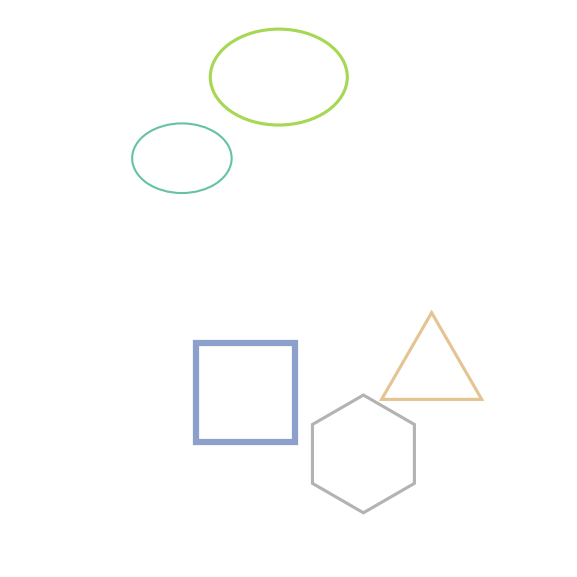[{"shape": "oval", "thickness": 1, "radius": 0.43, "center": [0.315, 0.725]}, {"shape": "square", "thickness": 3, "radius": 0.43, "center": [0.425, 0.319]}, {"shape": "oval", "thickness": 1.5, "radius": 0.59, "center": [0.483, 0.866]}, {"shape": "triangle", "thickness": 1.5, "radius": 0.5, "center": [0.747, 0.358]}, {"shape": "hexagon", "thickness": 1.5, "radius": 0.51, "center": [0.629, 0.213]}]